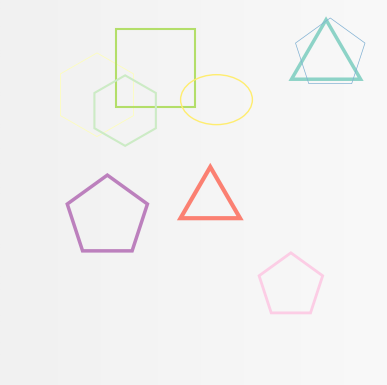[{"shape": "triangle", "thickness": 2.5, "radius": 0.51, "center": [0.841, 0.846]}, {"shape": "hexagon", "thickness": 0.5, "radius": 0.54, "center": [0.25, 0.754]}, {"shape": "triangle", "thickness": 3, "radius": 0.44, "center": [0.543, 0.478]}, {"shape": "pentagon", "thickness": 0.5, "radius": 0.47, "center": [0.852, 0.859]}, {"shape": "square", "thickness": 1.5, "radius": 0.51, "center": [0.401, 0.823]}, {"shape": "pentagon", "thickness": 2, "radius": 0.43, "center": [0.751, 0.257]}, {"shape": "pentagon", "thickness": 2.5, "radius": 0.54, "center": [0.277, 0.436]}, {"shape": "hexagon", "thickness": 1.5, "radius": 0.46, "center": [0.323, 0.713]}, {"shape": "oval", "thickness": 1, "radius": 0.46, "center": [0.559, 0.741]}]